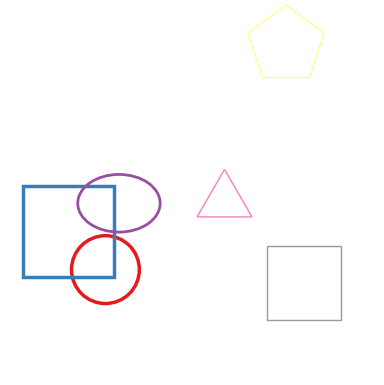[{"shape": "circle", "thickness": 2.5, "radius": 0.44, "center": [0.274, 0.3]}, {"shape": "square", "thickness": 2.5, "radius": 0.59, "center": [0.178, 0.398]}, {"shape": "oval", "thickness": 2, "radius": 0.53, "center": [0.309, 0.472]}, {"shape": "pentagon", "thickness": 0.5, "radius": 0.52, "center": [0.743, 0.882]}, {"shape": "triangle", "thickness": 1, "radius": 0.41, "center": [0.583, 0.478]}, {"shape": "square", "thickness": 1, "radius": 0.48, "center": [0.789, 0.266]}]